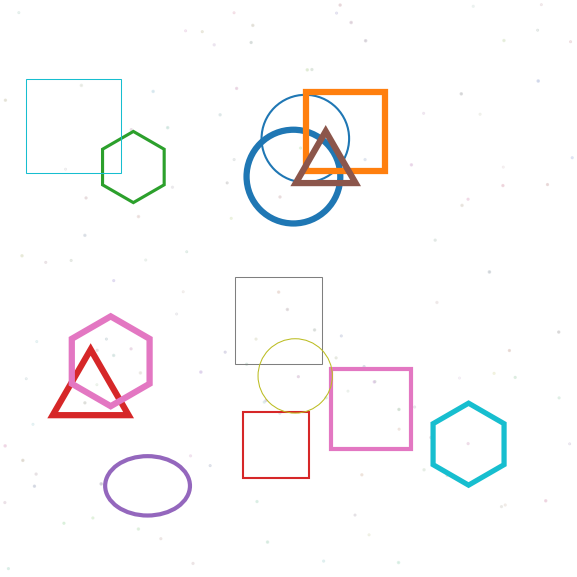[{"shape": "circle", "thickness": 1, "radius": 0.38, "center": [0.529, 0.759]}, {"shape": "circle", "thickness": 3, "radius": 0.41, "center": [0.508, 0.693]}, {"shape": "square", "thickness": 3, "radius": 0.34, "center": [0.599, 0.772]}, {"shape": "hexagon", "thickness": 1.5, "radius": 0.31, "center": [0.231, 0.71]}, {"shape": "square", "thickness": 1, "radius": 0.29, "center": [0.478, 0.229]}, {"shape": "triangle", "thickness": 3, "radius": 0.38, "center": [0.157, 0.318]}, {"shape": "oval", "thickness": 2, "radius": 0.37, "center": [0.256, 0.158]}, {"shape": "triangle", "thickness": 3, "radius": 0.3, "center": [0.564, 0.712]}, {"shape": "hexagon", "thickness": 3, "radius": 0.39, "center": [0.192, 0.374]}, {"shape": "square", "thickness": 2, "radius": 0.35, "center": [0.642, 0.291]}, {"shape": "square", "thickness": 0.5, "radius": 0.38, "center": [0.482, 0.444]}, {"shape": "circle", "thickness": 0.5, "radius": 0.32, "center": [0.511, 0.348]}, {"shape": "hexagon", "thickness": 2.5, "radius": 0.35, "center": [0.811, 0.23]}, {"shape": "square", "thickness": 0.5, "radius": 0.41, "center": [0.128, 0.781]}]